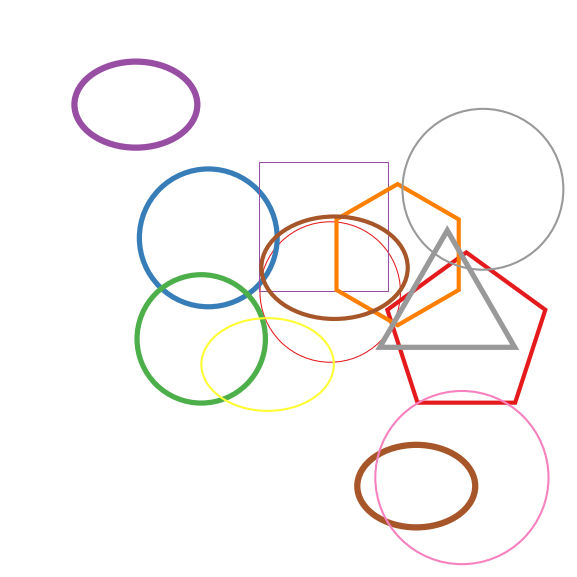[{"shape": "circle", "thickness": 0.5, "radius": 0.61, "center": [0.572, 0.493]}, {"shape": "pentagon", "thickness": 2, "radius": 0.72, "center": [0.808, 0.418]}, {"shape": "circle", "thickness": 2.5, "radius": 0.6, "center": [0.361, 0.587]}, {"shape": "circle", "thickness": 2.5, "radius": 0.56, "center": [0.348, 0.412]}, {"shape": "oval", "thickness": 3, "radius": 0.53, "center": [0.235, 0.818]}, {"shape": "square", "thickness": 0.5, "radius": 0.56, "center": [0.56, 0.607]}, {"shape": "hexagon", "thickness": 2, "radius": 0.61, "center": [0.688, 0.558]}, {"shape": "oval", "thickness": 1, "radius": 0.57, "center": [0.463, 0.368]}, {"shape": "oval", "thickness": 3, "radius": 0.51, "center": [0.721, 0.157]}, {"shape": "oval", "thickness": 2, "radius": 0.63, "center": [0.579, 0.536]}, {"shape": "circle", "thickness": 1, "radius": 0.75, "center": [0.8, 0.172]}, {"shape": "circle", "thickness": 1, "radius": 0.7, "center": [0.836, 0.671]}, {"shape": "triangle", "thickness": 2.5, "radius": 0.67, "center": [0.775, 0.465]}]